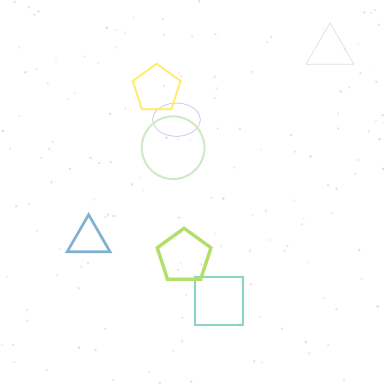[{"shape": "square", "thickness": 1.5, "radius": 0.31, "center": [0.57, 0.219]}, {"shape": "oval", "thickness": 0.5, "radius": 0.31, "center": [0.458, 0.689]}, {"shape": "triangle", "thickness": 2, "radius": 0.32, "center": [0.23, 0.378]}, {"shape": "pentagon", "thickness": 2.5, "radius": 0.37, "center": [0.478, 0.334]}, {"shape": "triangle", "thickness": 0.5, "radius": 0.36, "center": [0.857, 0.869]}, {"shape": "circle", "thickness": 1.5, "radius": 0.41, "center": [0.45, 0.616]}, {"shape": "pentagon", "thickness": 1.5, "radius": 0.33, "center": [0.407, 0.769]}]